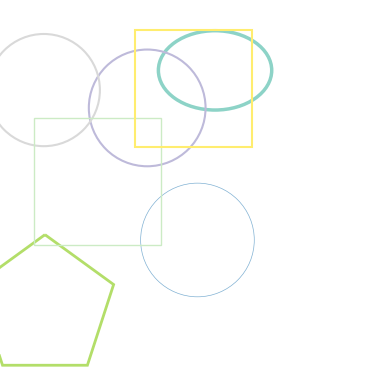[{"shape": "oval", "thickness": 2.5, "radius": 0.74, "center": [0.559, 0.817]}, {"shape": "circle", "thickness": 1.5, "radius": 0.76, "center": [0.382, 0.72]}, {"shape": "circle", "thickness": 0.5, "radius": 0.74, "center": [0.513, 0.377]}, {"shape": "pentagon", "thickness": 2, "radius": 0.94, "center": [0.117, 0.203]}, {"shape": "circle", "thickness": 1.5, "radius": 0.73, "center": [0.114, 0.766]}, {"shape": "square", "thickness": 1, "radius": 0.82, "center": [0.254, 0.529]}, {"shape": "square", "thickness": 1.5, "radius": 0.76, "center": [0.502, 0.771]}]